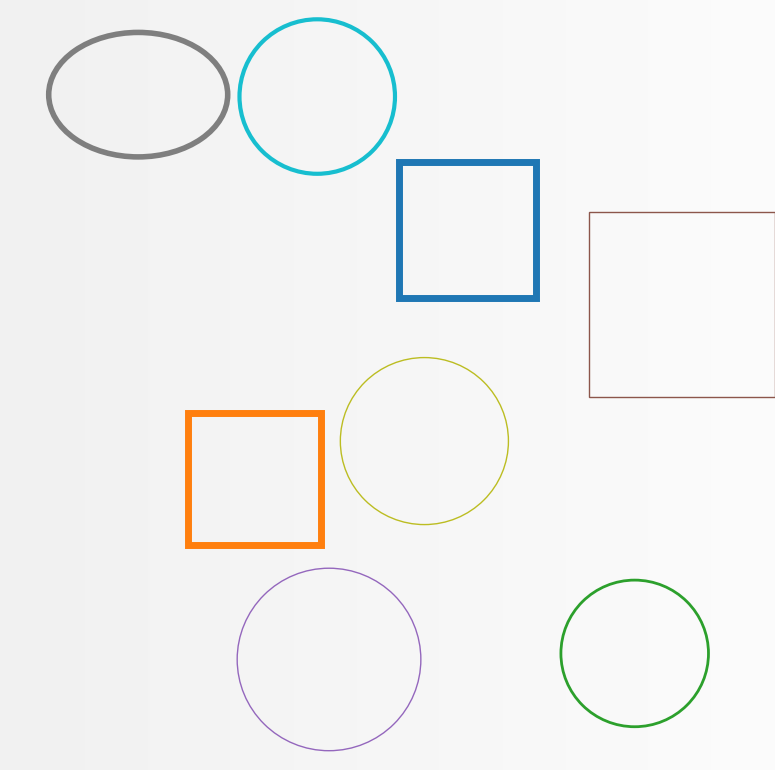[{"shape": "square", "thickness": 2.5, "radius": 0.44, "center": [0.603, 0.701]}, {"shape": "square", "thickness": 2.5, "radius": 0.43, "center": [0.328, 0.378]}, {"shape": "circle", "thickness": 1, "radius": 0.48, "center": [0.819, 0.151]}, {"shape": "circle", "thickness": 0.5, "radius": 0.59, "center": [0.425, 0.144]}, {"shape": "square", "thickness": 0.5, "radius": 0.6, "center": [0.88, 0.605]}, {"shape": "oval", "thickness": 2, "radius": 0.58, "center": [0.178, 0.877]}, {"shape": "circle", "thickness": 0.5, "radius": 0.54, "center": [0.548, 0.427]}, {"shape": "circle", "thickness": 1.5, "radius": 0.5, "center": [0.409, 0.875]}]